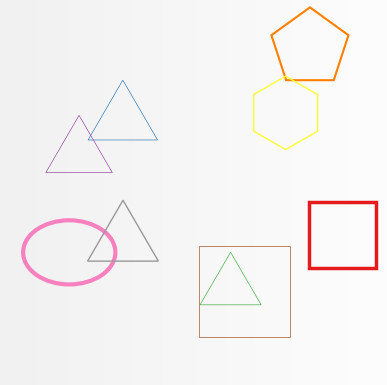[{"shape": "square", "thickness": 2.5, "radius": 0.43, "center": [0.884, 0.39]}, {"shape": "triangle", "thickness": 0.5, "radius": 0.52, "center": [0.317, 0.688]}, {"shape": "triangle", "thickness": 0.5, "radius": 0.46, "center": [0.595, 0.254]}, {"shape": "triangle", "thickness": 0.5, "radius": 0.5, "center": [0.204, 0.601]}, {"shape": "pentagon", "thickness": 1.5, "radius": 0.52, "center": [0.8, 0.876]}, {"shape": "hexagon", "thickness": 1, "radius": 0.48, "center": [0.737, 0.707]}, {"shape": "square", "thickness": 0.5, "radius": 0.59, "center": [0.631, 0.244]}, {"shape": "oval", "thickness": 3, "radius": 0.6, "center": [0.179, 0.345]}, {"shape": "triangle", "thickness": 1, "radius": 0.53, "center": [0.317, 0.374]}]